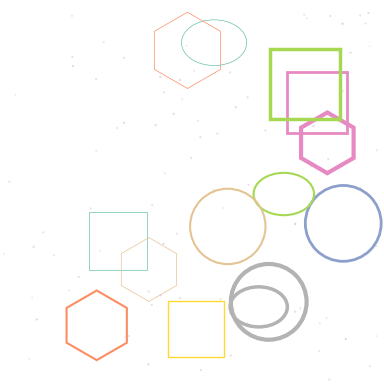[{"shape": "oval", "thickness": 0.5, "radius": 0.42, "center": [0.556, 0.889]}, {"shape": "square", "thickness": 0.5, "radius": 0.38, "center": [0.306, 0.375]}, {"shape": "hexagon", "thickness": 0.5, "radius": 0.5, "center": [0.487, 0.869]}, {"shape": "hexagon", "thickness": 1.5, "radius": 0.45, "center": [0.251, 0.155]}, {"shape": "circle", "thickness": 2, "radius": 0.49, "center": [0.892, 0.42]}, {"shape": "square", "thickness": 2, "radius": 0.39, "center": [0.823, 0.734]}, {"shape": "hexagon", "thickness": 3, "radius": 0.39, "center": [0.85, 0.629]}, {"shape": "oval", "thickness": 1.5, "radius": 0.39, "center": [0.737, 0.496]}, {"shape": "square", "thickness": 2.5, "radius": 0.45, "center": [0.792, 0.782]}, {"shape": "square", "thickness": 1, "radius": 0.37, "center": [0.509, 0.145]}, {"shape": "circle", "thickness": 1.5, "radius": 0.49, "center": [0.592, 0.412]}, {"shape": "hexagon", "thickness": 0.5, "radius": 0.41, "center": [0.387, 0.3]}, {"shape": "circle", "thickness": 3, "radius": 0.49, "center": [0.698, 0.216]}, {"shape": "oval", "thickness": 2.5, "radius": 0.37, "center": [0.672, 0.203]}]